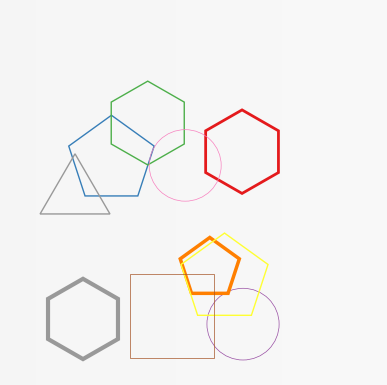[{"shape": "hexagon", "thickness": 2, "radius": 0.54, "center": [0.625, 0.606]}, {"shape": "pentagon", "thickness": 1, "radius": 0.58, "center": [0.288, 0.585]}, {"shape": "hexagon", "thickness": 1, "radius": 0.54, "center": [0.381, 0.68]}, {"shape": "circle", "thickness": 0.5, "radius": 0.47, "center": [0.627, 0.158]}, {"shape": "pentagon", "thickness": 2.5, "radius": 0.4, "center": [0.541, 0.303]}, {"shape": "pentagon", "thickness": 1, "radius": 0.59, "center": [0.579, 0.277]}, {"shape": "square", "thickness": 0.5, "radius": 0.54, "center": [0.443, 0.179]}, {"shape": "circle", "thickness": 0.5, "radius": 0.46, "center": [0.478, 0.57]}, {"shape": "hexagon", "thickness": 3, "radius": 0.52, "center": [0.214, 0.172]}, {"shape": "triangle", "thickness": 1, "radius": 0.52, "center": [0.194, 0.496]}]